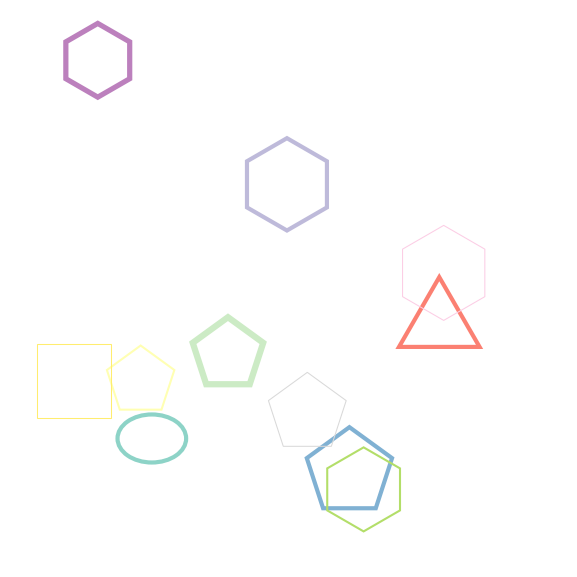[{"shape": "oval", "thickness": 2, "radius": 0.3, "center": [0.263, 0.24]}, {"shape": "pentagon", "thickness": 1, "radius": 0.31, "center": [0.244, 0.339]}, {"shape": "hexagon", "thickness": 2, "radius": 0.4, "center": [0.497, 0.68]}, {"shape": "triangle", "thickness": 2, "radius": 0.4, "center": [0.761, 0.439]}, {"shape": "pentagon", "thickness": 2, "radius": 0.39, "center": [0.605, 0.182]}, {"shape": "hexagon", "thickness": 1, "radius": 0.36, "center": [0.63, 0.152]}, {"shape": "hexagon", "thickness": 0.5, "radius": 0.41, "center": [0.768, 0.527]}, {"shape": "pentagon", "thickness": 0.5, "radius": 0.35, "center": [0.532, 0.284]}, {"shape": "hexagon", "thickness": 2.5, "radius": 0.32, "center": [0.169, 0.895]}, {"shape": "pentagon", "thickness": 3, "radius": 0.32, "center": [0.395, 0.386]}, {"shape": "square", "thickness": 0.5, "radius": 0.32, "center": [0.128, 0.339]}]